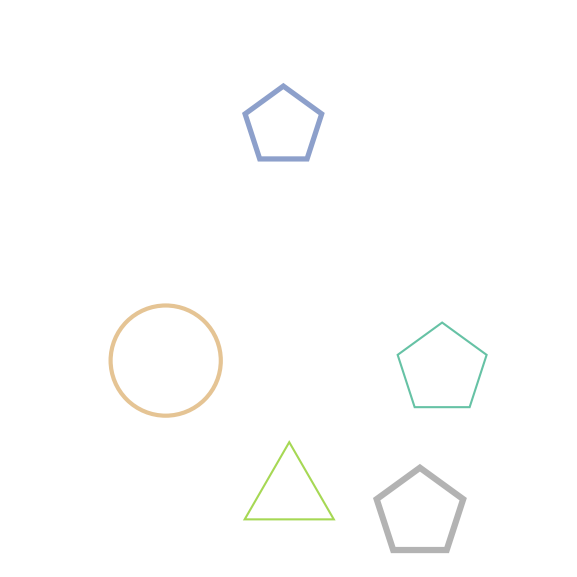[{"shape": "pentagon", "thickness": 1, "radius": 0.4, "center": [0.766, 0.36]}, {"shape": "pentagon", "thickness": 2.5, "radius": 0.35, "center": [0.491, 0.78]}, {"shape": "triangle", "thickness": 1, "radius": 0.45, "center": [0.501, 0.144]}, {"shape": "circle", "thickness": 2, "radius": 0.48, "center": [0.287, 0.375]}, {"shape": "pentagon", "thickness": 3, "radius": 0.39, "center": [0.727, 0.11]}]